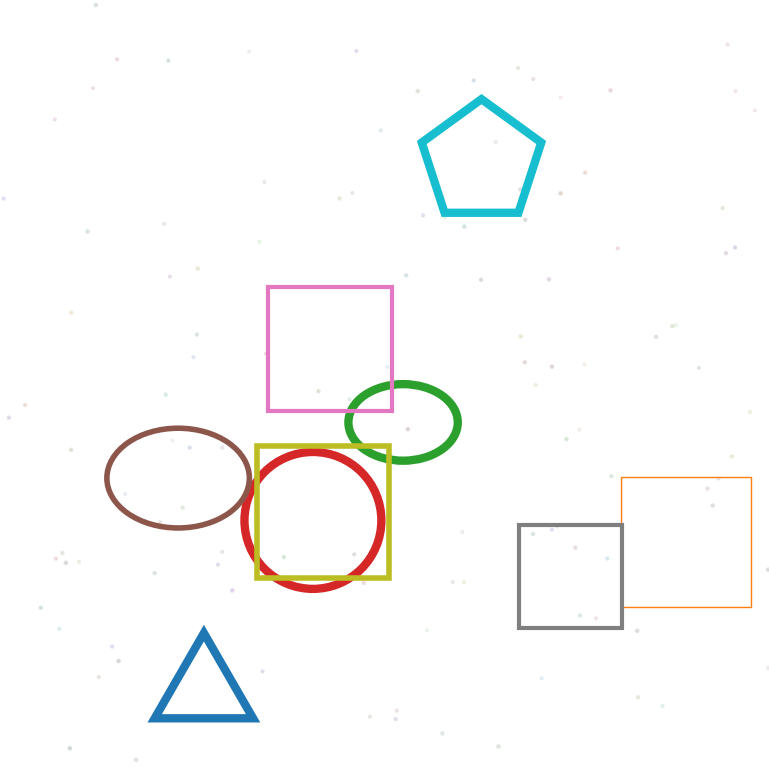[{"shape": "triangle", "thickness": 3, "radius": 0.37, "center": [0.265, 0.104]}, {"shape": "square", "thickness": 0.5, "radius": 0.42, "center": [0.891, 0.296]}, {"shape": "oval", "thickness": 3, "radius": 0.36, "center": [0.524, 0.451]}, {"shape": "circle", "thickness": 3, "radius": 0.44, "center": [0.406, 0.324]}, {"shape": "oval", "thickness": 2, "radius": 0.46, "center": [0.231, 0.379]}, {"shape": "square", "thickness": 1.5, "radius": 0.4, "center": [0.428, 0.546]}, {"shape": "square", "thickness": 1.5, "radius": 0.34, "center": [0.741, 0.252]}, {"shape": "square", "thickness": 2, "radius": 0.43, "center": [0.42, 0.335]}, {"shape": "pentagon", "thickness": 3, "radius": 0.41, "center": [0.625, 0.79]}]